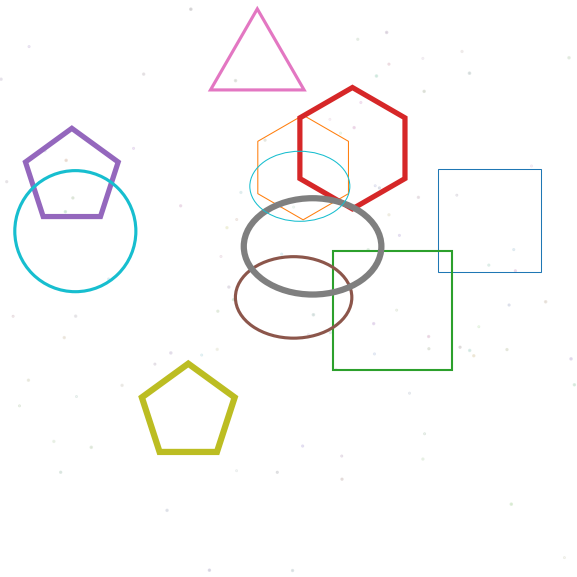[{"shape": "square", "thickness": 0.5, "radius": 0.44, "center": [0.848, 0.618]}, {"shape": "hexagon", "thickness": 0.5, "radius": 0.45, "center": [0.525, 0.709]}, {"shape": "square", "thickness": 1, "radius": 0.51, "center": [0.679, 0.462]}, {"shape": "hexagon", "thickness": 2.5, "radius": 0.53, "center": [0.61, 0.743]}, {"shape": "pentagon", "thickness": 2.5, "radius": 0.42, "center": [0.124, 0.692]}, {"shape": "oval", "thickness": 1.5, "radius": 0.5, "center": [0.508, 0.484]}, {"shape": "triangle", "thickness": 1.5, "radius": 0.47, "center": [0.446, 0.89]}, {"shape": "oval", "thickness": 3, "radius": 0.6, "center": [0.541, 0.573]}, {"shape": "pentagon", "thickness": 3, "radius": 0.42, "center": [0.326, 0.285]}, {"shape": "circle", "thickness": 1.5, "radius": 0.52, "center": [0.13, 0.599]}, {"shape": "oval", "thickness": 0.5, "radius": 0.43, "center": [0.519, 0.677]}]